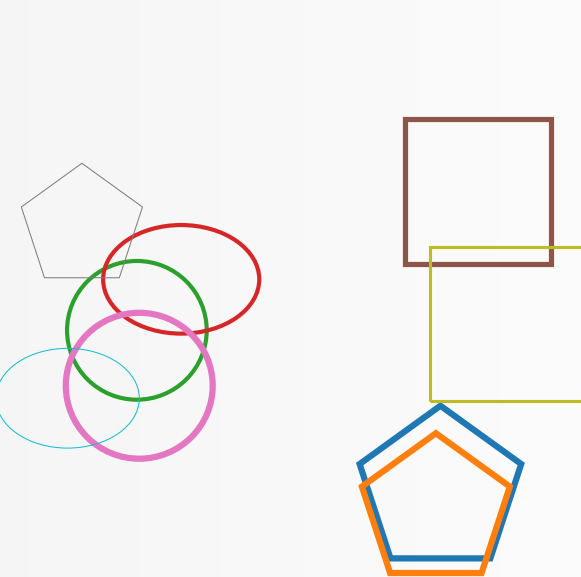[{"shape": "pentagon", "thickness": 3, "radius": 0.73, "center": [0.758, 0.15]}, {"shape": "pentagon", "thickness": 3, "radius": 0.67, "center": [0.75, 0.115]}, {"shape": "circle", "thickness": 2, "radius": 0.6, "center": [0.235, 0.427]}, {"shape": "oval", "thickness": 2, "radius": 0.67, "center": [0.312, 0.515]}, {"shape": "square", "thickness": 2.5, "radius": 0.62, "center": [0.822, 0.668]}, {"shape": "circle", "thickness": 3, "radius": 0.63, "center": [0.24, 0.331]}, {"shape": "pentagon", "thickness": 0.5, "radius": 0.55, "center": [0.141, 0.607]}, {"shape": "square", "thickness": 1.5, "radius": 0.67, "center": [0.873, 0.437]}, {"shape": "oval", "thickness": 0.5, "radius": 0.62, "center": [0.116, 0.31]}]